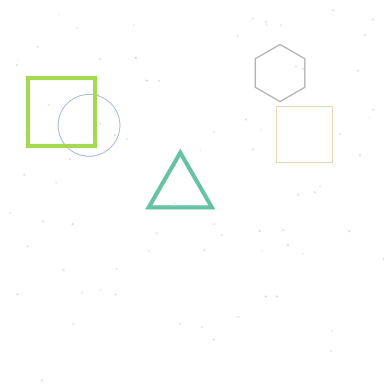[{"shape": "triangle", "thickness": 3, "radius": 0.47, "center": [0.468, 0.509]}, {"shape": "circle", "thickness": 0.5, "radius": 0.4, "center": [0.231, 0.674]}, {"shape": "square", "thickness": 3, "radius": 0.44, "center": [0.16, 0.71]}, {"shape": "square", "thickness": 0.5, "radius": 0.37, "center": [0.79, 0.652]}, {"shape": "hexagon", "thickness": 1, "radius": 0.37, "center": [0.727, 0.81]}]